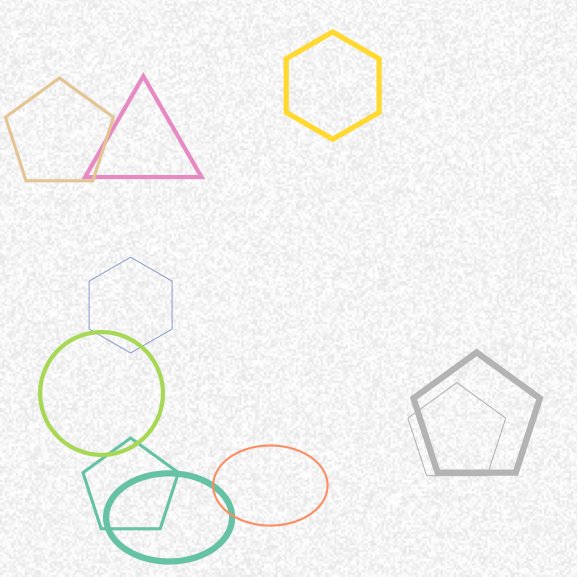[{"shape": "pentagon", "thickness": 1.5, "radius": 0.43, "center": [0.226, 0.154]}, {"shape": "oval", "thickness": 3, "radius": 0.55, "center": [0.293, 0.103]}, {"shape": "oval", "thickness": 1, "radius": 0.5, "center": [0.468, 0.158]}, {"shape": "hexagon", "thickness": 0.5, "radius": 0.41, "center": [0.226, 0.471]}, {"shape": "triangle", "thickness": 2, "radius": 0.58, "center": [0.248, 0.751]}, {"shape": "circle", "thickness": 2, "radius": 0.53, "center": [0.176, 0.318]}, {"shape": "hexagon", "thickness": 2.5, "radius": 0.46, "center": [0.576, 0.851]}, {"shape": "pentagon", "thickness": 1.5, "radius": 0.49, "center": [0.103, 0.766]}, {"shape": "pentagon", "thickness": 0.5, "radius": 0.45, "center": [0.791, 0.248]}, {"shape": "pentagon", "thickness": 3, "radius": 0.58, "center": [0.825, 0.274]}]